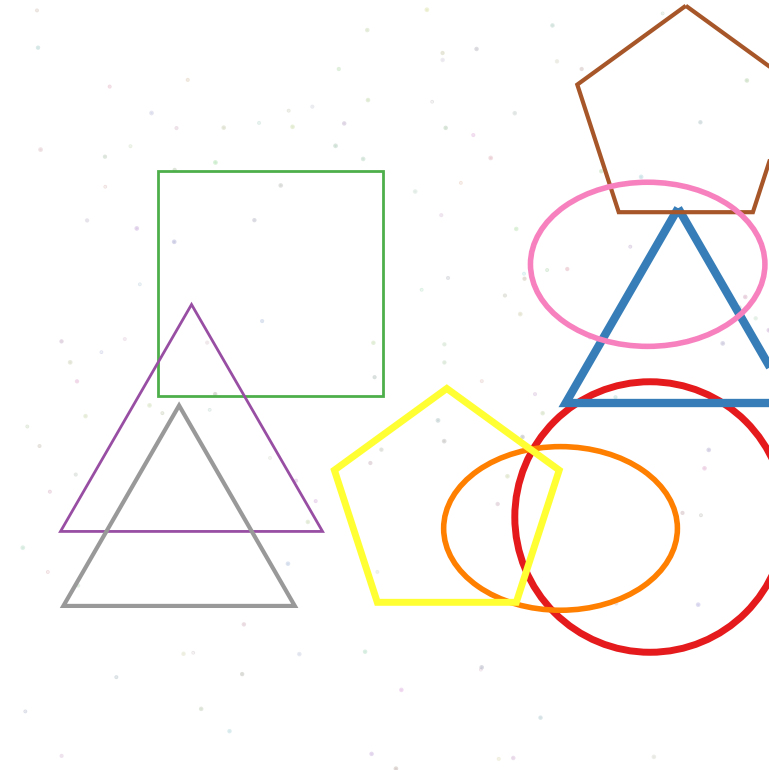[{"shape": "circle", "thickness": 2.5, "radius": 0.88, "center": [0.844, 0.329]}, {"shape": "triangle", "thickness": 3, "radius": 0.84, "center": [0.881, 0.561]}, {"shape": "square", "thickness": 1, "radius": 0.73, "center": [0.351, 0.632]}, {"shape": "triangle", "thickness": 1, "radius": 0.98, "center": [0.249, 0.408]}, {"shape": "oval", "thickness": 2, "radius": 0.76, "center": [0.728, 0.314]}, {"shape": "pentagon", "thickness": 2.5, "radius": 0.77, "center": [0.58, 0.342]}, {"shape": "pentagon", "thickness": 1.5, "radius": 0.74, "center": [0.891, 0.844]}, {"shape": "oval", "thickness": 2, "radius": 0.76, "center": [0.841, 0.657]}, {"shape": "triangle", "thickness": 1.5, "radius": 0.87, "center": [0.233, 0.3]}]